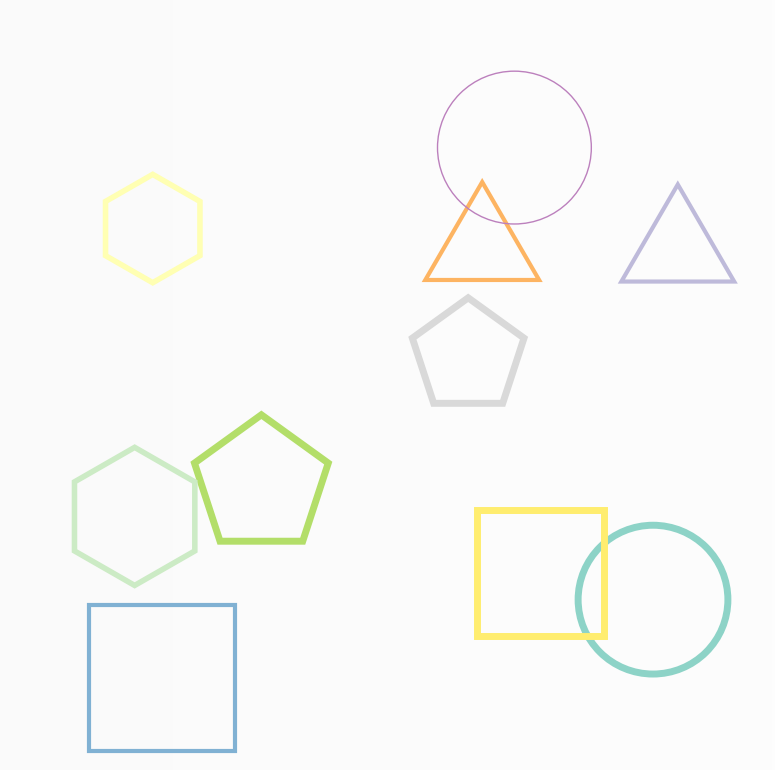[{"shape": "circle", "thickness": 2.5, "radius": 0.48, "center": [0.843, 0.221]}, {"shape": "hexagon", "thickness": 2, "radius": 0.35, "center": [0.197, 0.703]}, {"shape": "triangle", "thickness": 1.5, "radius": 0.42, "center": [0.875, 0.676]}, {"shape": "square", "thickness": 1.5, "radius": 0.47, "center": [0.209, 0.12]}, {"shape": "triangle", "thickness": 1.5, "radius": 0.42, "center": [0.622, 0.679]}, {"shape": "pentagon", "thickness": 2.5, "radius": 0.45, "center": [0.337, 0.371]}, {"shape": "pentagon", "thickness": 2.5, "radius": 0.38, "center": [0.604, 0.537]}, {"shape": "circle", "thickness": 0.5, "radius": 0.5, "center": [0.664, 0.808]}, {"shape": "hexagon", "thickness": 2, "radius": 0.45, "center": [0.174, 0.329]}, {"shape": "square", "thickness": 2.5, "radius": 0.41, "center": [0.697, 0.256]}]